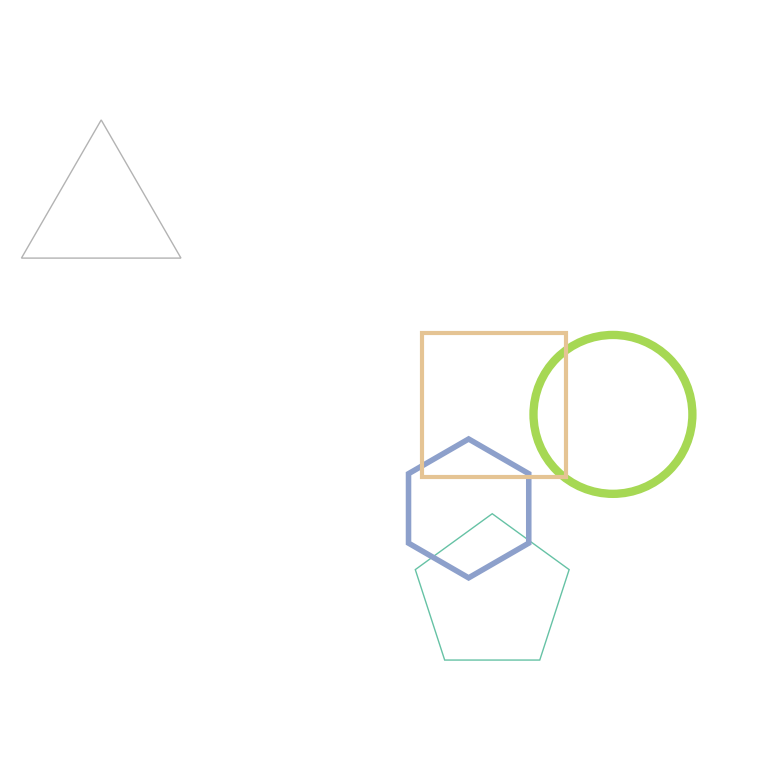[{"shape": "pentagon", "thickness": 0.5, "radius": 0.53, "center": [0.639, 0.228]}, {"shape": "hexagon", "thickness": 2, "radius": 0.45, "center": [0.609, 0.34]}, {"shape": "circle", "thickness": 3, "radius": 0.52, "center": [0.796, 0.462]}, {"shape": "square", "thickness": 1.5, "radius": 0.47, "center": [0.642, 0.474]}, {"shape": "triangle", "thickness": 0.5, "radius": 0.6, "center": [0.131, 0.725]}]